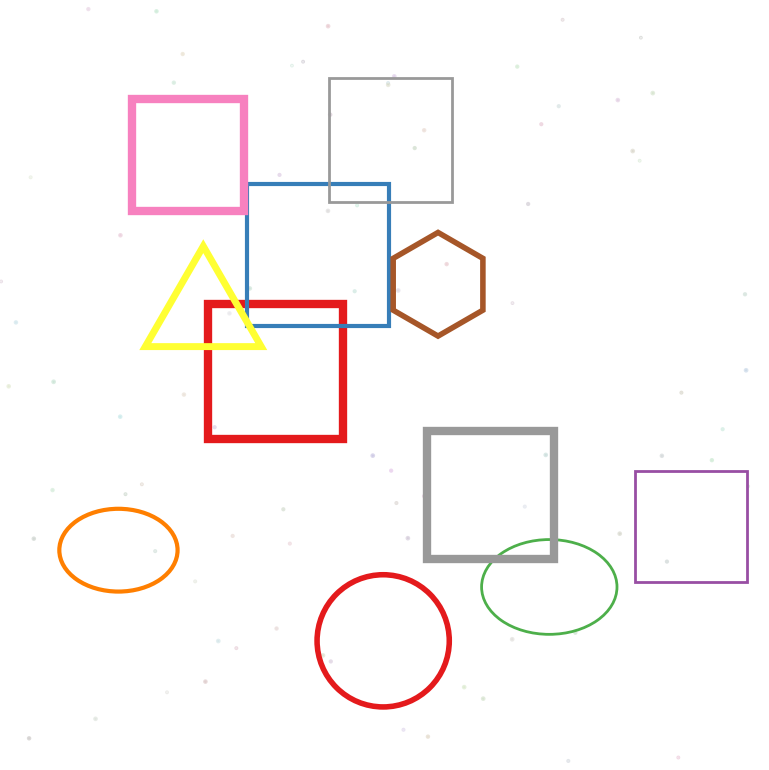[{"shape": "square", "thickness": 3, "radius": 0.44, "center": [0.358, 0.517]}, {"shape": "circle", "thickness": 2, "radius": 0.43, "center": [0.498, 0.168]}, {"shape": "square", "thickness": 1.5, "radius": 0.46, "center": [0.413, 0.669]}, {"shape": "oval", "thickness": 1, "radius": 0.44, "center": [0.713, 0.238]}, {"shape": "square", "thickness": 1, "radius": 0.36, "center": [0.897, 0.316]}, {"shape": "oval", "thickness": 1.5, "radius": 0.38, "center": [0.154, 0.285]}, {"shape": "triangle", "thickness": 2.5, "radius": 0.43, "center": [0.264, 0.593]}, {"shape": "hexagon", "thickness": 2, "radius": 0.34, "center": [0.569, 0.631]}, {"shape": "square", "thickness": 3, "radius": 0.36, "center": [0.244, 0.799]}, {"shape": "square", "thickness": 3, "radius": 0.41, "center": [0.637, 0.357]}, {"shape": "square", "thickness": 1, "radius": 0.4, "center": [0.507, 0.818]}]